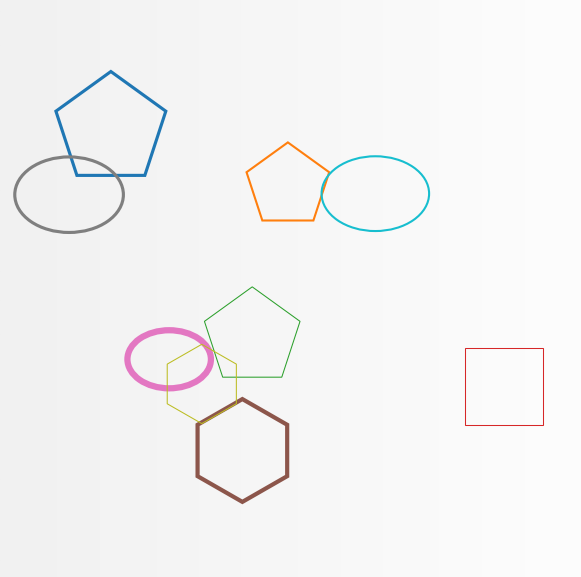[{"shape": "pentagon", "thickness": 1.5, "radius": 0.5, "center": [0.191, 0.776]}, {"shape": "pentagon", "thickness": 1, "radius": 0.37, "center": [0.495, 0.678]}, {"shape": "pentagon", "thickness": 0.5, "radius": 0.43, "center": [0.434, 0.416]}, {"shape": "square", "thickness": 0.5, "radius": 0.33, "center": [0.867, 0.33]}, {"shape": "hexagon", "thickness": 2, "radius": 0.45, "center": [0.417, 0.219]}, {"shape": "oval", "thickness": 3, "radius": 0.36, "center": [0.291, 0.377]}, {"shape": "oval", "thickness": 1.5, "radius": 0.47, "center": [0.119, 0.662]}, {"shape": "hexagon", "thickness": 0.5, "radius": 0.34, "center": [0.347, 0.334]}, {"shape": "oval", "thickness": 1, "radius": 0.46, "center": [0.646, 0.664]}]